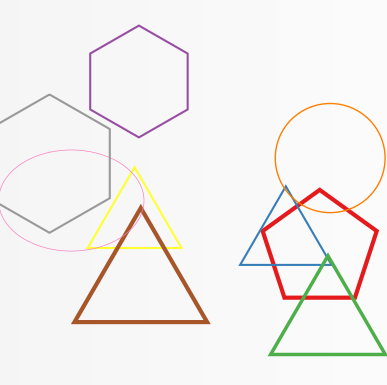[{"shape": "pentagon", "thickness": 3, "radius": 0.77, "center": [0.825, 0.352]}, {"shape": "triangle", "thickness": 1.5, "radius": 0.68, "center": [0.738, 0.38]}, {"shape": "triangle", "thickness": 2.5, "radius": 0.85, "center": [0.846, 0.165]}, {"shape": "hexagon", "thickness": 1.5, "radius": 0.73, "center": [0.359, 0.788]}, {"shape": "circle", "thickness": 1, "radius": 0.71, "center": [0.852, 0.589]}, {"shape": "triangle", "thickness": 1.5, "radius": 0.7, "center": [0.347, 0.426]}, {"shape": "triangle", "thickness": 3, "radius": 0.99, "center": [0.363, 0.262]}, {"shape": "oval", "thickness": 0.5, "radius": 0.94, "center": [0.184, 0.479]}, {"shape": "hexagon", "thickness": 1.5, "radius": 0.9, "center": [0.128, 0.575]}]